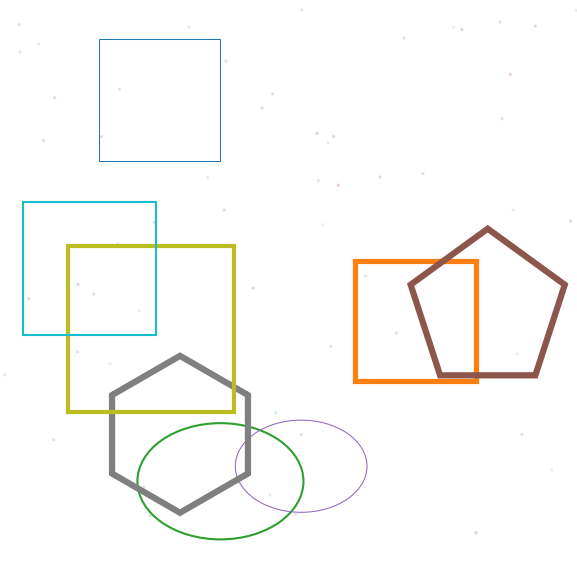[{"shape": "square", "thickness": 0.5, "radius": 0.52, "center": [0.276, 0.826]}, {"shape": "square", "thickness": 2.5, "radius": 0.52, "center": [0.719, 0.443]}, {"shape": "oval", "thickness": 1, "radius": 0.72, "center": [0.382, 0.166]}, {"shape": "oval", "thickness": 0.5, "radius": 0.57, "center": [0.521, 0.192]}, {"shape": "pentagon", "thickness": 3, "radius": 0.7, "center": [0.845, 0.463]}, {"shape": "hexagon", "thickness": 3, "radius": 0.68, "center": [0.312, 0.247]}, {"shape": "square", "thickness": 2, "radius": 0.72, "center": [0.261, 0.43]}, {"shape": "square", "thickness": 1, "radius": 0.58, "center": [0.154, 0.534]}]